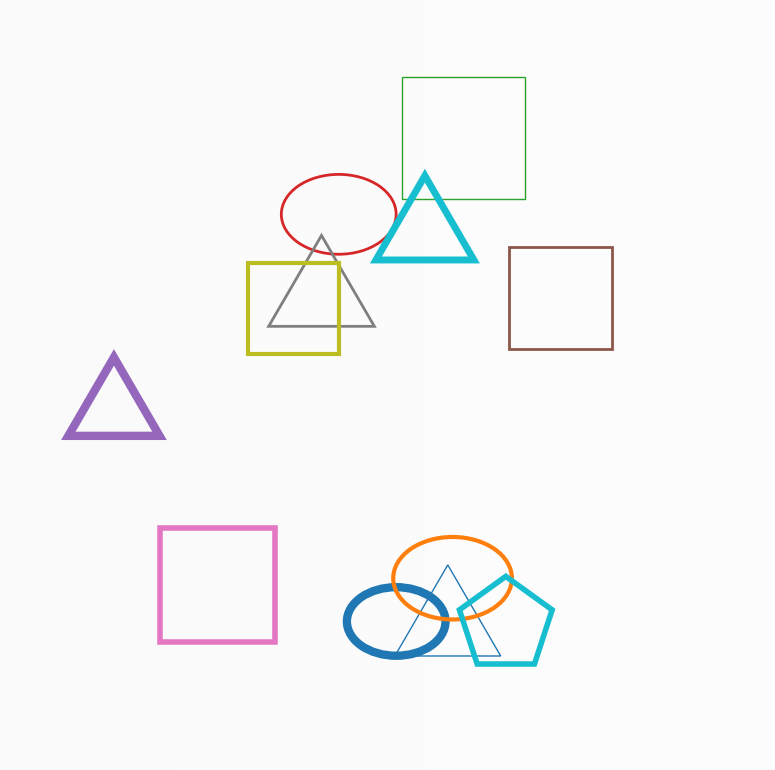[{"shape": "oval", "thickness": 3, "radius": 0.32, "center": [0.511, 0.193]}, {"shape": "triangle", "thickness": 0.5, "radius": 0.39, "center": [0.578, 0.187]}, {"shape": "oval", "thickness": 1.5, "radius": 0.38, "center": [0.584, 0.249]}, {"shape": "square", "thickness": 0.5, "radius": 0.4, "center": [0.598, 0.821]}, {"shape": "oval", "thickness": 1, "radius": 0.37, "center": [0.437, 0.722]}, {"shape": "triangle", "thickness": 3, "radius": 0.34, "center": [0.147, 0.468]}, {"shape": "square", "thickness": 1, "radius": 0.33, "center": [0.723, 0.613]}, {"shape": "square", "thickness": 2, "radius": 0.37, "center": [0.281, 0.24]}, {"shape": "triangle", "thickness": 1, "radius": 0.39, "center": [0.415, 0.616]}, {"shape": "square", "thickness": 1.5, "radius": 0.29, "center": [0.379, 0.599]}, {"shape": "pentagon", "thickness": 2, "radius": 0.31, "center": [0.653, 0.189]}, {"shape": "triangle", "thickness": 2.5, "radius": 0.36, "center": [0.548, 0.699]}]